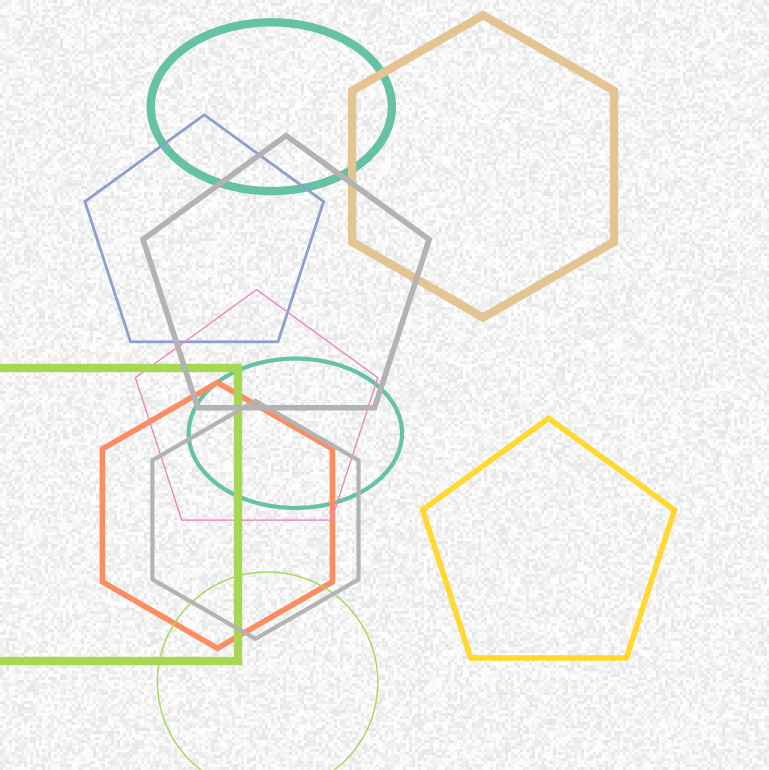[{"shape": "oval", "thickness": 3, "radius": 0.78, "center": [0.352, 0.861]}, {"shape": "oval", "thickness": 1.5, "radius": 0.69, "center": [0.384, 0.437]}, {"shape": "hexagon", "thickness": 2, "radius": 0.86, "center": [0.282, 0.331]}, {"shape": "pentagon", "thickness": 1, "radius": 0.81, "center": [0.265, 0.688]}, {"shape": "pentagon", "thickness": 0.5, "radius": 0.83, "center": [0.333, 0.458]}, {"shape": "square", "thickness": 3, "radius": 0.95, "center": [0.119, 0.331]}, {"shape": "circle", "thickness": 0.5, "radius": 0.72, "center": [0.348, 0.114]}, {"shape": "pentagon", "thickness": 2, "radius": 0.86, "center": [0.712, 0.285]}, {"shape": "hexagon", "thickness": 3, "radius": 0.98, "center": [0.627, 0.784]}, {"shape": "pentagon", "thickness": 2, "radius": 0.98, "center": [0.372, 0.629]}, {"shape": "hexagon", "thickness": 1.5, "radius": 0.77, "center": [0.332, 0.325]}]